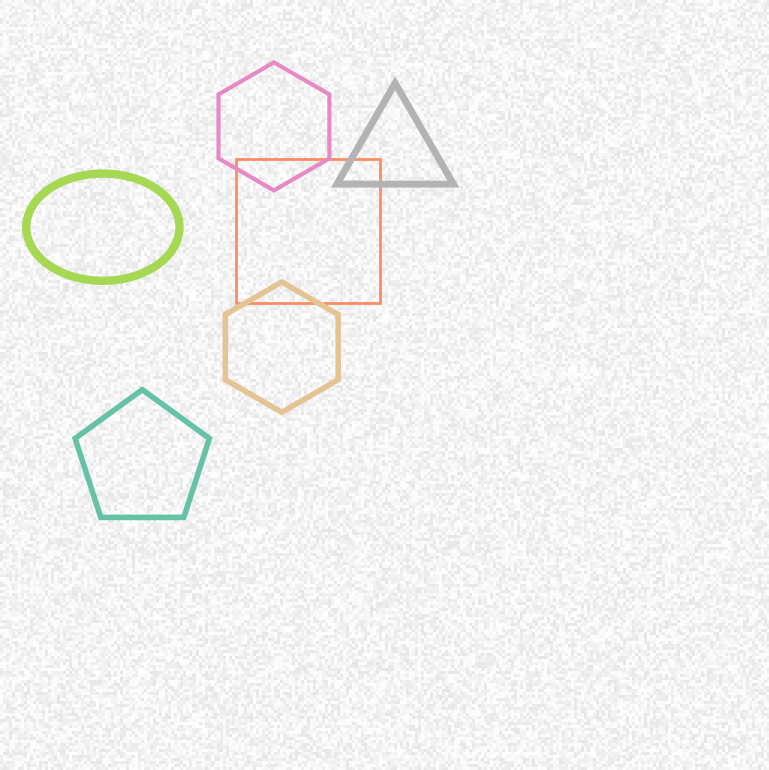[{"shape": "pentagon", "thickness": 2, "radius": 0.46, "center": [0.185, 0.402]}, {"shape": "square", "thickness": 1, "radius": 0.47, "center": [0.4, 0.7]}, {"shape": "hexagon", "thickness": 1.5, "radius": 0.42, "center": [0.356, 0.836]}, {"shape": "oval", "thickness": 3, "radius": 0.5, "center": [0.134, 0.705]}, {"shape": "hexagon", "thickness": 2, "radius": 0.42, "center": [0.366, 0.549]}, {"shape": "triangle", "thickness": 2.5, "radius": 0.44, "center": [0.513, 0.805]}]